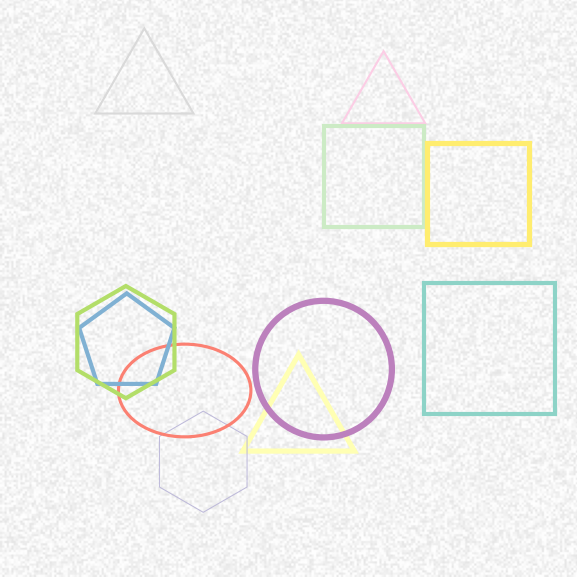[{"shape": "square", "thickness": 2, "radius": 0.57, "center": [0.847, 0.396]}, {"shape": "triangle", "thickness": 2.5, "radius": 0.56, "center": [0.517, 0.274]}, {"shape": "hexagon", "thickness": 0.5, "radius": 0.44, "center": [0.352, 0.2]}, {"shape": "oval", "thickness": 1.5, "radius": 0.57, "center": [0.32, 0.323]}, {"shape": "pentagon", "thickness": 2, "radius": 0.43, "center": [0.219, 0.404]}, {"shape": "hexagon", "thickness": 2, "radius": 0.49, "center": [0.218, 0.407]}, {"shape": "triangle", "thickness": 1, "radius": 0.42, "center": [0.664, 0.827]}, {"shape": "triangle", "thickness": 1, "radius": 0.49, "center": [0.25, 0.852]}, {"shape": "circle", "thickness": 3, "radius": 0.59, "center": [0.56, 0.36]}, {"shape": "square", "thickness": 2, "radius": 0.44, "center": [0.647, 0.693]}, {"shape": "square", "thickness": 2.5, "radius": 0.44, "center": [0.827, 0.664]}]